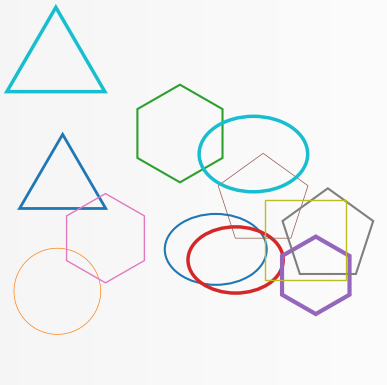[{"shape": "triangle", "thickness": 2, "radius": 0.64, "center": [0.162, 0.523]}, {"shape": "oval", "thickness": 1.5, "radius": 0.66, "center": [0.557, 0.352]}, {"shape": "circle", "thickness": 0.5, "radius": 0.56, "center": [0.148, 0.243]}, {"shape": "hexagon", "thickness": 1.5, "radius": 0.63, "center": [0.464, 0.653]}, {"shape": "oval", "thickness": 2.5, "radius": 0.61, "center": [0.608, 0.325]}, {"shape": "hexagon", "thickness": 3, "radius": 0.5, "center": [0.815, 0.285]}, {"shape": "pentagon", "thickness": 0.5, "radius": 0.61, "center": [0.679, 0.48]}, {"shape": "hexagon", "thickness": 1, "radius": 0.58, "center": [0.272, 0.381]}, {"shape": "pentagon", "thickness": 1.5, "radius": 0.62, "center": [0.846, 0.388]}, {"shape": "square", "thickness": 1, "radius": 0.52, "center": [0.788, 0.377]}, {"shape": "oval", "thickness": 2.5, "radius": 0.7, "center": [0.654, 0.6]}, {"shape": "triangle", "thickness": 2.5, "radius": 0.73, "center": [0.144, 0.835]}]